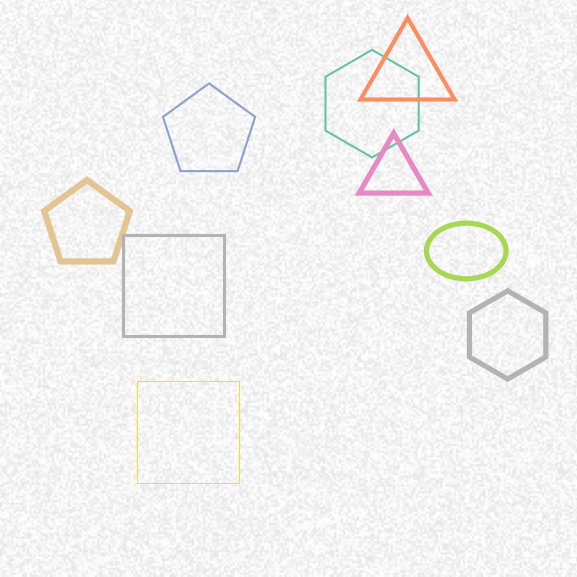[{"shape": "hexagon", "thickness": 1, "radius": 0.47, "center": [0.644, 0.82]}, {"shape": "triangle", "thickness": 2, "radius": 0.47, "center": [0.706, 0.874]}, {"shape": "pentagon", "thickness": 1, "radius": 0.42, "center": [0.362, 0.771]}, {"shape": "triangle", "thickness": 2.5, "radius": 0.35, "center": [0.682, 0.699]}, {"shape": "oval", "thickness": 2.5, "radius": 0.34, "center": [0.807, 0.565]}, {"shape": "square", "thickness": 0.5, "radius": 0.44, "center": [0.325, 0.251]}, {"shape": "pentagon", "thickness": 3, "radius": 0.39, "center": [0.151, 0.61]}, {"shape": "square", "thickness": 1.5, "radius": 0.44, "center": [0.3, 0.504]}, {"shape": "hexagon", "thickness": 2.5, "radius": 0.38, "center": [0.879, 0.419]}]